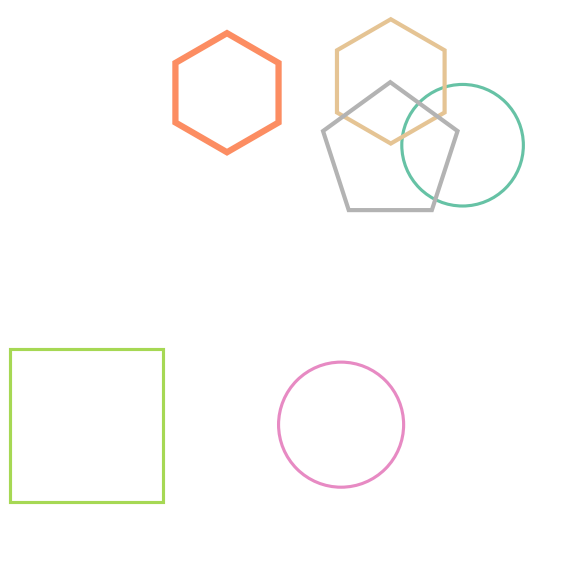[{"shape": "circle", "thickness": 1.5, "radius": 0.53, "center": [0.801, 0.748]}, {"shape": "hexagon", "thickness": 3, "radius": 0.52, "center": [0.393, 0.839]}, {"shape": "circle", "thickness": 1.5, "radius": 0.54, "center": [0.591, 0.264]}, {"shape": "square", "thickness": 1.5, "radius": 0.66, "center": [0.149, 0.262]}, {"shape": "hexagon", "thickness": 2, "radius": 0.54, "center": [0.677, 0.858]}, {"shape": "pentagon", "thickness": 2, "radius": 0.61, "center": [0.676, 0.734]}]